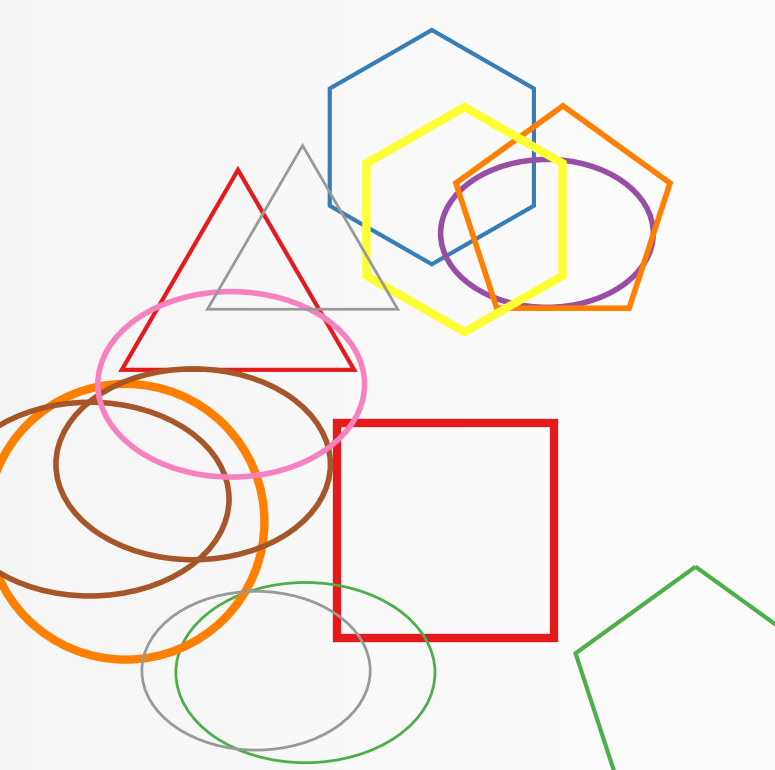[{"shape": "square", "thickness": 3, "radius": 0.7, "center": [0.575, 0.311]}, {"shape": "triangle", "thickness": 1.5, "radius": 0.87, "center": [0.307, 0.606]}, {"shape": "hexagon", "thickness": 1.5, "radius": 0.76, "center": [0.557, 0.809]}, {"shape": "pentagon", "thickness": 1.5, "radius": 0.81, "center": [0.897, 0.101]}, {"shape": "oval", "thickness": 1, "radius": 0.84, "center": [0.394, 0.126]}, {"shape": "oval", "thickness": 2, "radius": 0.69, "center": [0.706, 0.697]}, {"shape": "pentagon", "thickness": 2, "radius": 0.73, "center": [0.726, 0.717]}, {"shape": "circle", "thickness": 3, "radius": 0.9, "center": [0.162, 0.322]}, {"shape": "hexagon", "thickness": 3, "radius": 0.73, "center": [0.599, 0.715]}, {"shape": "oval", "thickness": 2, "radius": 0.9, "center": [0.116, 0.352]}, {"shape": "oval", "thickness": 2, "radius": 0.89, "center": [0.249, 0.397]}, {"shape": "oval", "thickness": 2, "radius": 0.86, "center": [0.298, 0.501]}, {"shape": "oval", "thickness": 1, "radius": 0.74, "center": [0.33, 0.129]}, {"shape": "triangle", "thickness": 1, "radius": 0.71, "center": [0.39, 0.669]}]